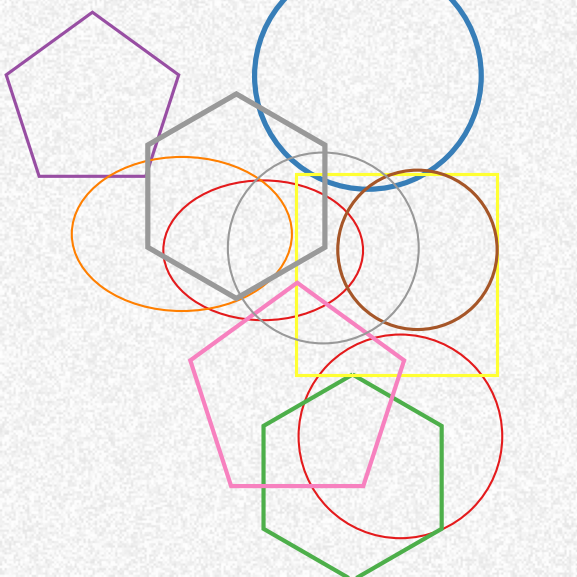[{"shape": "circle", "thickness": 1, "radius": 0.88, "center": [0.693, 0.244]}, {"shape": "oval", "thickness": 1, "radius": 0.86, "center": [0.456, 0.566]}, {"shape": "circle", "thickness": 2.5, "radius": 0.98, "center": [0.637, 0.868]}, {"shape": "hexagon", "thickness": 2, "radius": 0.89, "center": [0.611, 0.173]}, {"shape": "pentagon", "thickness": 1.5, "radius": 0.79, "center": [0.16, 0.821]}, {"shape": "oval", "thickness": 1, "radius": 0.95, "center": [0.315, 0.594]}, {"shape": "square", "thickness": 1.5, "radius": 0.87, "center": [0.686, 0.523]}, {"shape": "circle", "thickness": 1.5, "radius": 0.69, "center": [0.723, 0.567]}, {"shape": "pentagon", "thickness": 2, "radius": 0.97, "center": [0.515, 0.315]}, {"shape": "hexagon", "thickness": 2.5, "radius": 0.89, "center": [0.409, 0.659]}, {"shape": "circle", "thickness": 1, "radius": 0.83, "center": [0.56, 0.57]}]